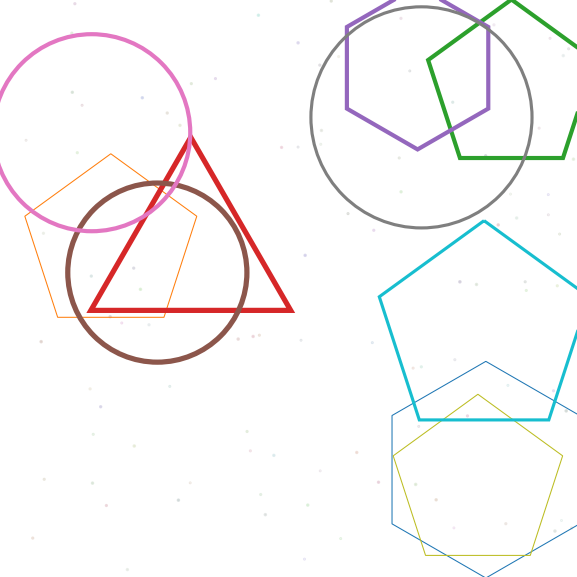[{"shape": "hexagon", "thickness": 0.5, "radius": 0.94, "center": [0.841, 0.186]}, {"shape": "pentagon", "thickness": 0.5, "radius": 0.78, "center": [0.192, 0.576]}, {"shape": "pentagon", "thickness": 2, "radius": 0.76, "center": [0.886, 0.848]}, {"shape": "triangle", "thickness": 2.5, "radius": 1.0, "center": [0.33, 0.562]}, {"shape": "hexagon", "thickness": 2, "radius": 0.71, "center": [0.723, 0.882]}, {"shape": "circle", "thickness": 2.5, "radius": 0.78, "center": [0.272, 0.527]}, {"shape": "circle", "thickness": 2, "radius": 0.85, "center": [0.159, 0.769]}, {"shape": "circle", "thickness": 1.5, "radius": 0.96, "center": [0.73, 0.796]}, {"shape": "pentagon", "thickness": 0.5, "radius": 0.77, "center": [0.828, 0.162]}, {"shape": "pentagon", "thickness": 1.5, "radius": 0.95, "center": [0.838, 0.426]}]